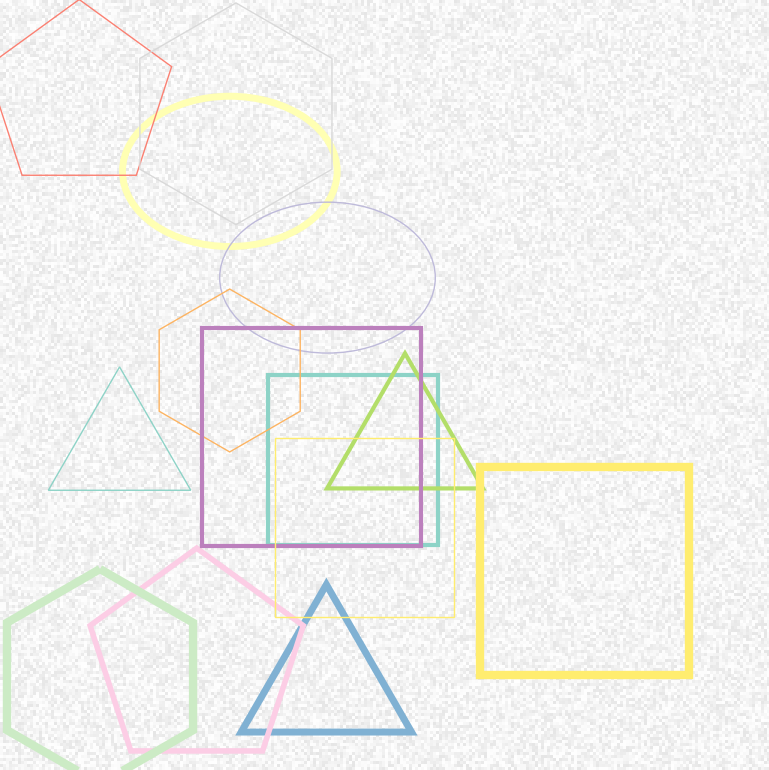[{"shape": "square", "thickness": 1.5, "radius": 0.55, "center": [0.458, 0.402]}, {"shape": "triangle", "thickness": 0.5, "radius": 0.53, "center": [0.155, 0.417]}, {"shape": "oval", "thickness": 2.5, "radius": 0.7, "center": [0.298, 0.777]}, {"shape": "oval", "thickness": 0.5, "radius": 0.7, "center": [0.425, 0.639]}, {"shape": "pentagon", "thickness": 0.5, "radius": 0.63, "center": [0.103, 0.874]}, {"shape": "triangle", "thickness": 2.5, "radius": 0.64, "center": [0.424, 0.113]}, {"shape": "hexagon", "thickness": 0.5, "radius": 0.53, "center": [0.298, 0.519]}, {"shape": "triangle", "thickness": 1.5, "radius": 0.58, "center": [0.526, 0.424]}, {"shape": "pentagon", "thickness": 2, "radius": 0.73, "center": [0.255, 0.143]}, {"shape": "hexagon", "thickness": 0.5, "radius": 0.72, "center": [0.306, 0.852]}, {"shape": "square", "thickness": 1.5, "radius": 0.71, "center": [0.405, 0.432]}, {"shape": "hexagon", "thickness": 3, "radius": 0.7, "center": [0.13, 0.122]}, {"shape": "square", "thickness": 0.5, "radius": 0.58, "center": [0.474, 0.315]}, {"shape": "square", "thickness": 3, "radius": 0.68, "center": [0.759, 0.258]}]